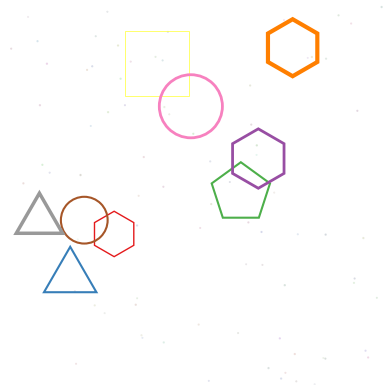[{"shape": "hexagon", "thickness": 1, "radius": 0.29, "center": [0.296, 0.392]}, {"shape": "triangle", "thickness": 1.5, "radius": 0.39, "center": [0.182, 0.28]}, {"shape": "pentagon", "thickness": 1.5, "radius": 0.4, "center": [0.626, 0.499]}, {"shape": "hexagon", "thickness": 2, "radius": 0.39, "center": [0.671, 0.588]}, {"shape": "hexagon", "thickness": 3, "radius": 0.37, "center": [0.76, 0.876]}, {"shape": "square", "thickness": 0.5, "radius": 0.42, "center": [0.408, 0.836]}, {"shape": "circle", "thickness": 1.5, "radius": 0.3, "center": [0.219, 0.428]}, {"shape": "circle", "thickness": 2, "radius": 0.41, "center": [0.496, 0.724]}, {"shape": "triangle", "thickness": 2.5, "radius": 0.35, "center": [0.102, 0.429]}]